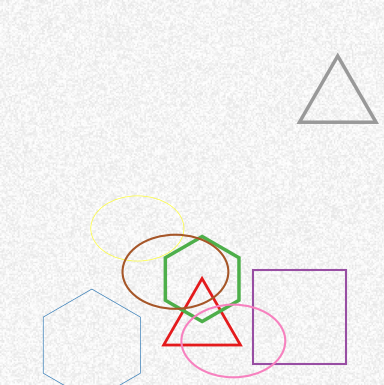[{"shape": "triangle", "thickness": 2, "radius": 0.58, "center": [0.525, 0.161]}, {"shape": "hexagon", "thickness": 0.5, "radius": 0.73, "center": [0.239, 0.103]}, {"shape": "hexagon", "thickness": 2.5, "radius": 0.55, "center": [0.525, 0.275]}, {"shape": "square", "thickness": 1.5, "radius": 0.61, "center": [0.778, 0.177]}, {"shape": "oval", "thickness": 0.5, "radius": 0.6, "center": [0.357, 0.407]}, {"shape": "oval", "thickness": 1.5, "radius": 0.69, "center": [0.456, 0.294]}, {"shape": "oval", "thickness": 1.5, "radius": 0.67, "center": [0.606, 0.114]}, {"shape": "triangle", "thickness": 2.5, "radius": 0.57, "center": [0.877, 0.74]}]